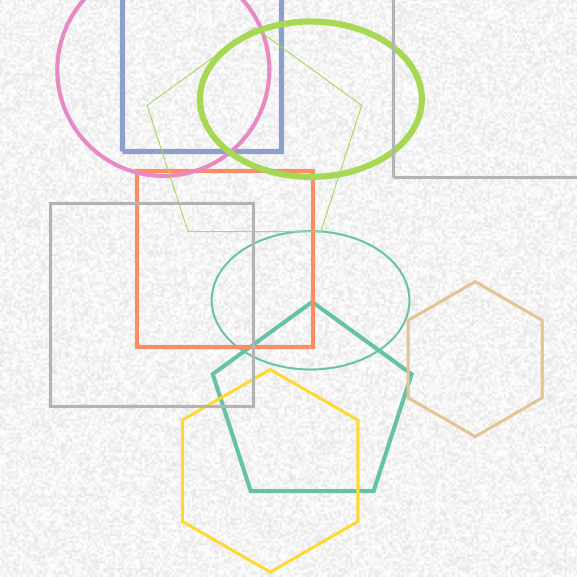[{"shape": "oval", "thickness": 1, "radius": 0.86, "center": [0.538, 0.479]}, {"shape": "pentagon", "thickness": 2, "radius": 0.91, "center": [0.541, 0.295]}, {"shape": "square", "thickness": 2, "radius": 0.76, "center": [0.39, 0.551]}, {"shape": "square", "thickness": 2.5, "radius": 0.69, "center": [0.349, 0.875]}, {"shape": "circle", "thickness": 2, "radius": 0.92, "center": [0.283, 0.878]}, {"shape": "oval", "thickness": 3, "radius": 0.96, "center": [0.538, 0.827]}, {"shape": "pentagon", "thickness": 0.5, "radius": 0.98, "center": [0.44, 0.756]}, {"shape": "hexagon", "thickness": 1.5, "radius": 0.88, "center": [0.468, 0.184]}, {"shape": "hexagon", "thickness": 1.5, "radius": 0.67, "center": [0.823, 0.377]}, {"shape": "square", "thickness": 1.5, "radius": 0.85, "center": [0.85, 0.862]}, {"shape": "square", "thickness": 1.5, "radius": 0.88, "center": [0.262, 0.472]}]